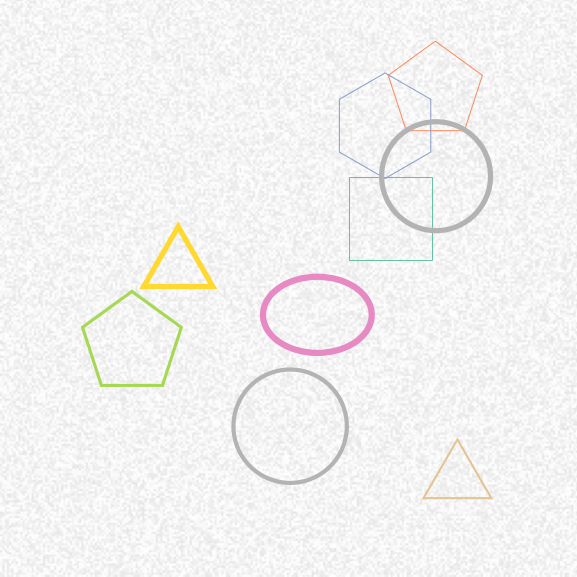[{"shape": "square", "thickness": 0.5, "radius": 0.36, "center": [0.677, 0.621]}, {"shape": "pentagon", "thickness": 0.5, "radius": 0.43, "center": [0.754, 0.842]}, {"shape": "hexagon", "thickness": 0.5, "radius": 0.46, "center": [0.667, 0.781]}, {"shape": "oval", "thickness": 3, "radius": 0.47, "center": [0.55, 0.454]}, {"shape": "pentagon", "thickness": 1.5, "radius": 0.45, "center": [0.228, 0.405]}, {"shape": "triangle", "thickness": 2.5, "radius": 0.35, "center": [0.309, 0.538]}, {"shape": "triangle", "thickness": 1, "radius": 0.34, "center": [0.792, 0.17]}, {"shape": "circle", "thickness": 2, "radius": 0.49, "center": [0.502, 0.261]}, {"shape": "circle", "thickness": 2.5, "radius": 0.47, "center": [0.755, 0.694]}]